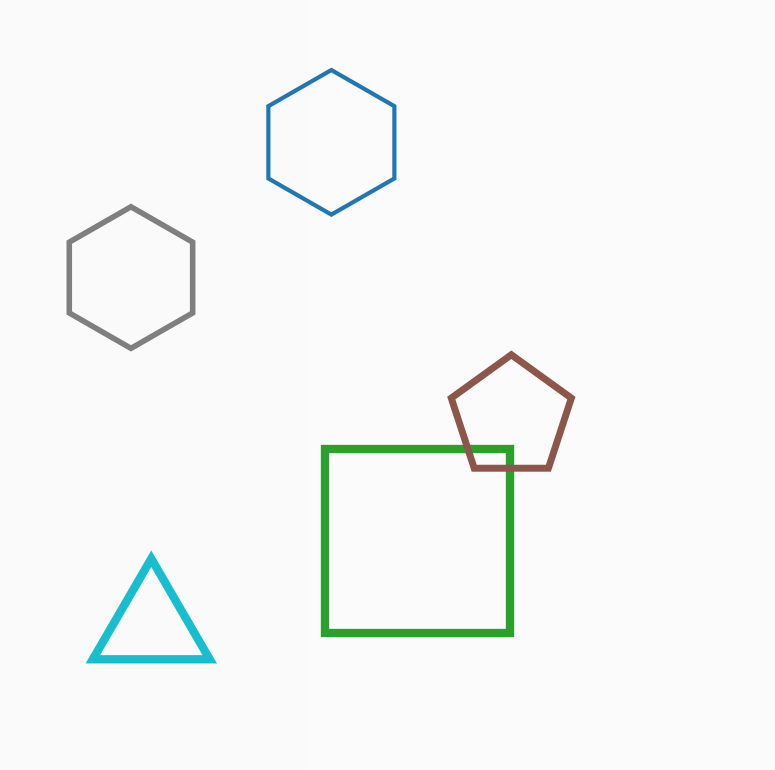[{"shape": "hexagon", "thickness": 1.5, "radius": 0.47, "center": [0.428, 0.815]}, {"shape": "square", "thickness": 3, "radius": 0.6, "center": [0.539, 0.297]}, {"shape": "pentagon", "thickness": 2.5, "radius": 0.41, "center": [0.66, 0.458]}, {"shape": "hexagon", "thickness": 2, "radius": 0.46, "center": [0.169, 0.64]}, {"shape": "triangle", "thickness": 3, "radius": 0.44, "center": [0.195, 0.187]}]